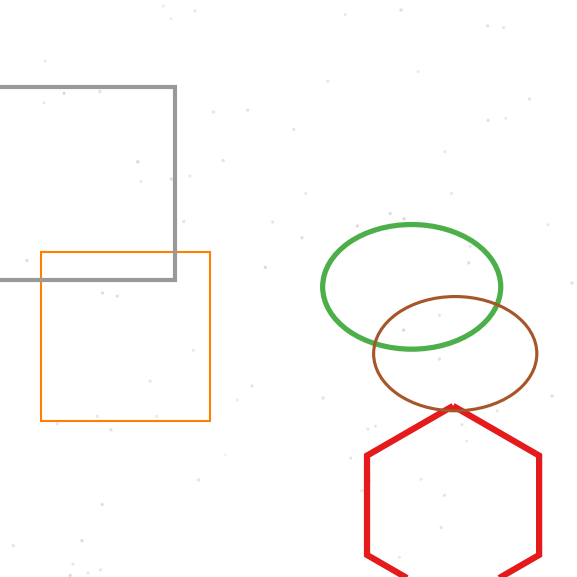[{"shape": "hexagon", "thickness": 3, "radius": 0.86, "center": [0.785, 0.124]}, {"shape": "oval", "thickness": 2.5, "radius": 0.77, "center": [0.713, 0.502]}, {"shape": "square", "thickness": 1, "radius": 0.73, "center": [0.218, 0.417]}, {"shape": "oval", "thickness": 1.5, "radius": 0.71, "center": [0.788, 0.387]}, {"shape": "square", "thickness": 2, "radius": 0.83, "center": [0.135, 0.681]}]